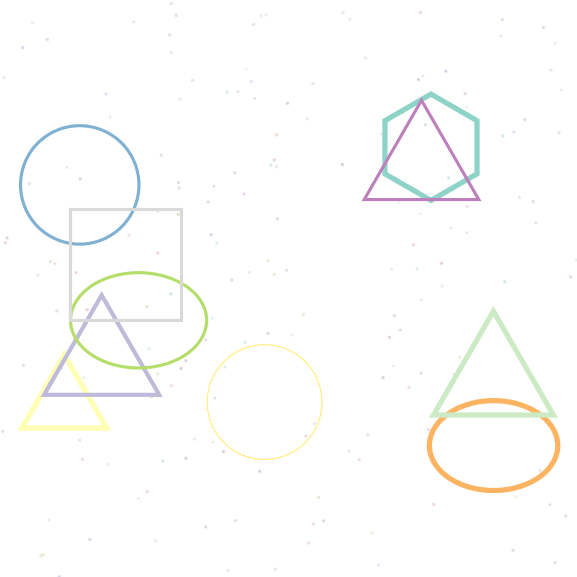[{"shape": "hexagon", "thickness": 2.5, "radius": 0.46, "center": [0.746, 0.744]}, {"shape": "triangle", "thickness": 2.5, "radius": 0.42, "center": [0.111, 0.3]}, {"shape": "triangle", "thickness": 2, "radius": 0.58, "center": [0.176, 0.373]}, {"shape": "circle", "thickness": 1.5, "radius": 0.51, "center": [0.138, 0.679]}, {"shape": "oval", "thickness": 2.5, "radius": 0.56, "center": [0.855, 0.228]}, {"shape": "oval", "thickness": 1.5, "radius": 0.59, "center": [0.24, 0.444]}, {"shape": "square", "thickness": 1.5, "radius": 0.48, "center": [0.217, 0.542]}, {"shape": "triangle", "thickness": 1.5, "radius": 0.57, "center": [0.73, 0.711]}, {"shape": "triangle", "thickness": 2.5, "radius": 0.6, "center": [0.854, 0.34]}, {"shape": "circle", "thickness": 0.5, "radius": 0.5, "center": [0.458, 0.303]}]